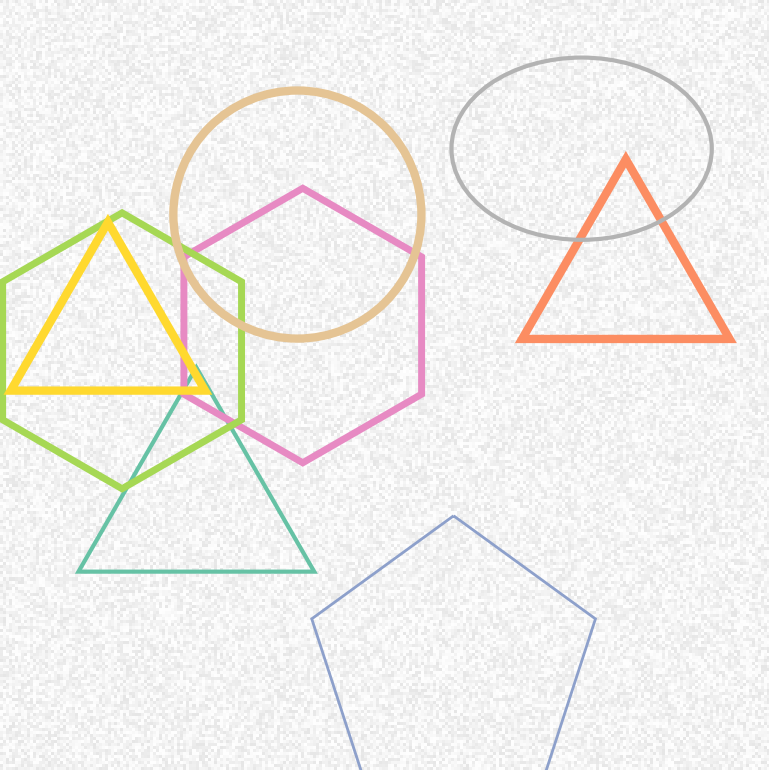[{"shape": "triangle", "thickness": 1.5, "radius": 0.88, "center": [0.255, 0.346]}, {"shape": "triangle", "thickness": 3, "radius": 0.78, "center": [0.813, 0.638]}, {"shape": "pentagon", "thickness": 1, "radius": 0.97, "center": [0.589, 0.136]}, {"shape": "hexagon", "thickness": 2.5, "radius": 0.89, "center": [0.393, 0.577]}, {"shape": "hexagon", "thickness": 2.5, "radius": 0.9, "center": [0.159, 0.544]}, {"shape": "triangle", "thickness": 3, "radius": 0.73, "center": [0.14, 0.566]}, {"shape": "circle", "thickness": 3, "radius": 0.81, "center": [0.386, 0.721]}, {"shape": "oval", "thickness": 1.5, "radius": 0.85, "center": [0.755, 0.807]}]